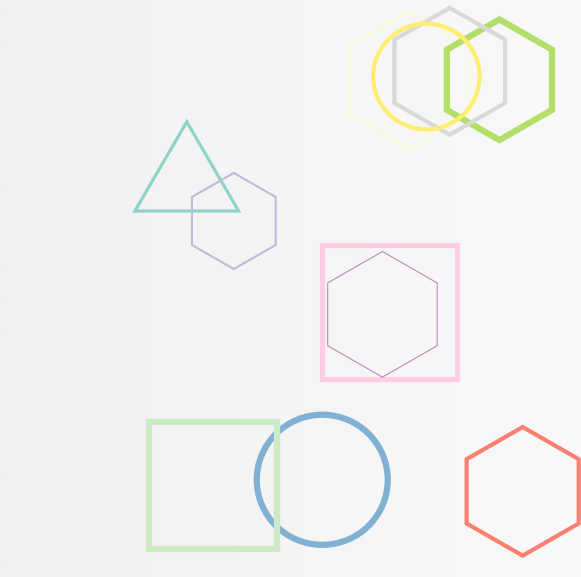[{"shape": "triangle", "thickness": 1.5, "radius": 0.52, "center": [0.321, 0.685]}, {"shape": "hexagon", "thickness": 0.5, "radius": 0.6, "center": [0.705, 0.861]}, {"shape": "hexagon", "thickness": 1, "radius": 0.42, "center": [0.402, 0.616]}, {"shape": "hexagon", "thickness": 2, "radius": 0.56, "center": [0.899, 0.148]}, {"shape": "circle", "thickness": 3, "radius": 0.56, "center": [0.554, 0.168]}, {"shape": "hexagon", "thickness": 3, "radius": 0.52, "center": [0.859, 0.861]}, {"shape": "square", "thickness": 2.5, "radius": 0.58, "center": [0.67, 0.459]}, {"shape": "hexagon", "thickness": 2, "radius": 0.55, "center": [0.774, 0.876]}, {"shape": "hexagon", "thickness": 0.5, "radius": 0.54, "center": [0.658, 0.455]}, {"shape": "square", "thickness": 3, "radius": 0.55, "center": [0.367, 0.159]}, {"shape": "circle", "thickness": 2, "radius": 0.46, "center": [0.734, 0.867]}]